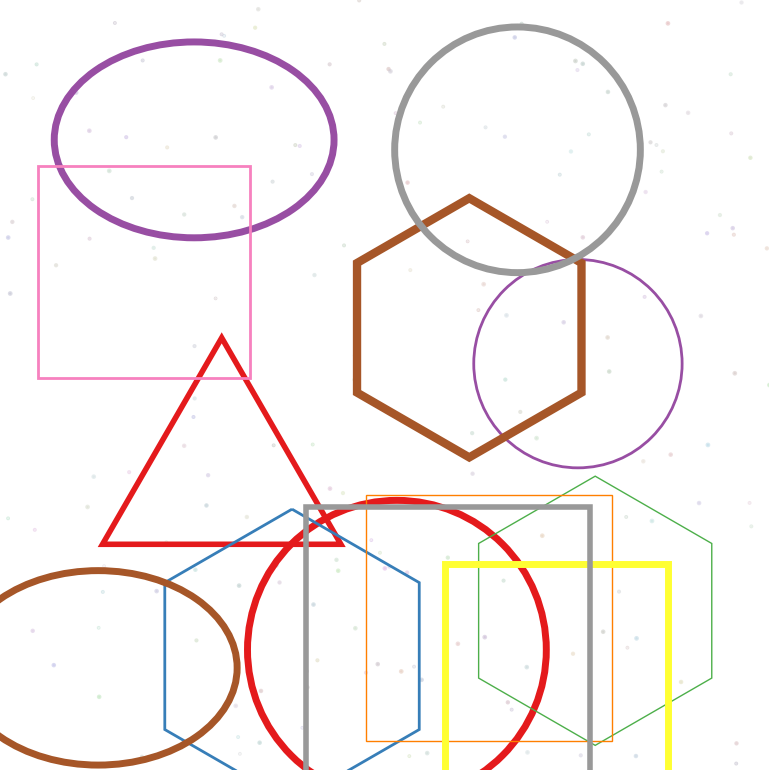[{"shape": "circle", "thickness": 2.5, "radius": 0.97, "center": [0.515, 0.156]}, {"shape": "triangle", "thickness": 2, "radius": 0.89, "center": [0.288, 0.383]}, {"shape": "hexagon", "thickness": 1, "radius": 0.95, "center": [0.379, 0.148]}, {"shape": "hexagon", "thickness": 0.5, "radius": 0.87, "center": [0.773, 0.207]}, {"shape": "oval", "thickness": 2.5, "radius": 0.91, "center": [0.252, 0.818]}, {"shape": "circle", "thickness": 1, "radius": 0.68, "center": [0.751, 0.528]}, {"shape": "square", "thickness": 0.5, "radius": 0.8, "center": [0.635, 0.197]}, {"shape": "square", "thickness": 2.5, "radius": 0.72, "center": [0.723, 0.123]}, {"shape": "oval", "thickness": 2.5, "radius": 0.9, "center": [0.128, 0.133]}, {"shape": "hexagon", "thickness": 3, "radius": 0.84, "center": [0.609, 0.574]}, {"shape": "square", "thickness": 1, "radius": 0.69, "center": [0.187, 0.646]}, {"shape": "circle", "thickness": 2.5, "radius": 0.8, "center": [0.672, 0.805]}, {"shape": "square", "thickness": 2, "radius": 0.92, "center": [0.582, 0.157]}]